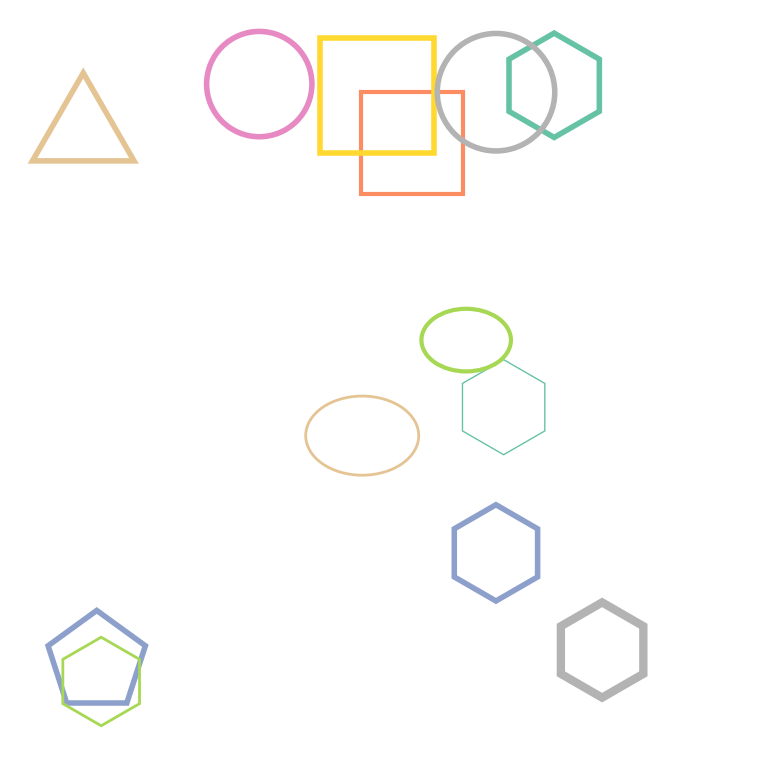[{"shape": "hexagon", "thickness": 2, "radius": 0.34, "center": [0.72, 0.889]}, {"shape": "hexagon", "thickness": 0.5, "radius": 0.31, "center": [0.654, 0.471]}, {"shape": "square", "thickness": 1.5, "radius": 0.33, "center": [0.536, 0.815]}, {"shape": "hexagon", "thickness": 2, "radius": 0.31, "center": [0.644, 0.282]}, {"shape": "pentagon", "thickness": 2, "radius": 0.33, "center": [0.126, 0.141]}, {"shape": "circle", "thickness": 2, "radius": 0.34, "center": [0.337, 0.891]}, {"shape": "oval", "thickness": 1.5, "radius": 0.29, "center": [0.605, 0.558]}, {"shape": "hexagon", "thickness": 1, "radius": 0.29, "center": [0.131, 0.115]}, {"shape": "square", "thickness": 2, "radius": 0.37, "center": [0.489, 0.876]}, {"shape": "oval", "thickness": 1, "radius": 0.37, "center": [0.47, 0.434]}, {"shape": "triangle", "thickness": 2, "radius": 0.38, "center": [0.108, 0.829]}, {"shape": "circle", "thickness": 2, "radius": 0.38, "center": [0.644, 0.88]}, {"shape": "hexagon", "thickness": 3, "radius": 0.31, "center": [0.782, 0.156]}]